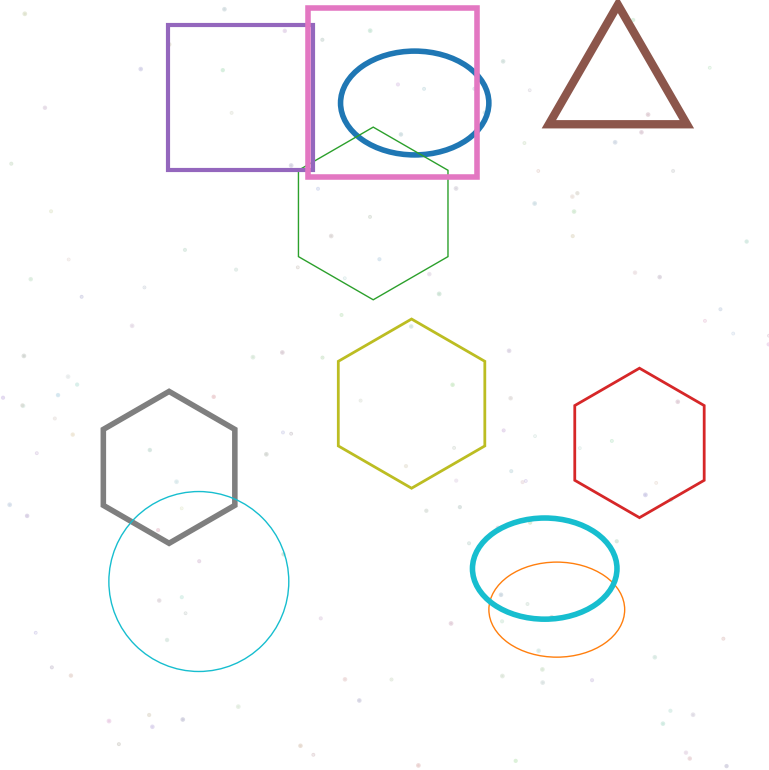[{"shape": "oval", "thickness": 2, "radius": 0.48, "center": [0.539, 0.866]}, {"shape": "oval", "thickness": 0.5, "radius": 0.44, "center": [0.723, 0.208]}, {"shape": "hexagon", "thickness": 0.5, "radius": 0.56, "center": [0.485, 0.723]}, {"shape": "hexagon", "thickness": 1, "radius": 0.49, "center": [0.83, 0.425]}, {"shape": "square", "thickness": 1.5, "radius": 0.47, "center": [0.312, 0.873]}, {"shape": "triangle", "thickness": 3, "radius": 0.52, "center": [0.802, 0.89]}, {"shape": "square", "thickness": 2, "radius": 0.55, "center": [0.51, 0.88]}, {"shape": "hexagon", "thickness": 2, "radius": 0.49, "center": [0.22, 0.393]}, {"shape": "hexagon", "thickness": 1, "radius": 0.55, "center": [0.534, 0.476]}, {"shape": "oval", "thickness": 2, "radius": 0.47, "center": [0.707, 0.262]}, {"shape": "circle", "thickness": 0.5, "radius": 0.58, "center": [0.258, 0.245]}]